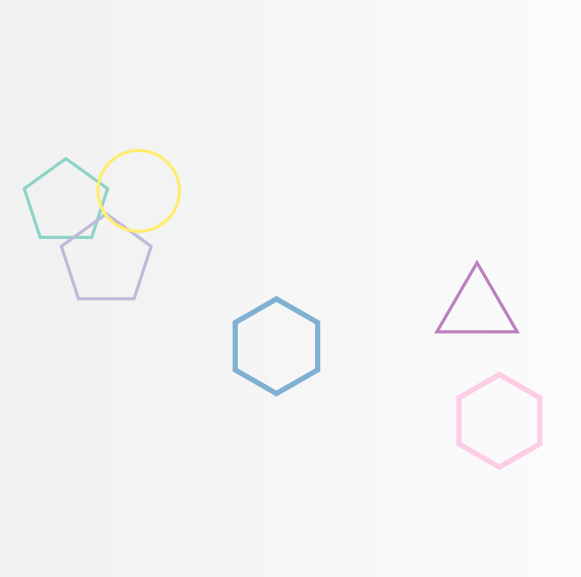[{"shape": "pentagon", "thickness": 1.5, "radius": 0.38, "center": [0.113, 0.649]}, {"shape": "pentagon", "thickness": 1.5, "radius": 0.41, "center": [0.183, 0.547]}, {"shape": "hexagon", "thickness": 2.5, "radius": 0.41, "center": [0.476, 0.4]}, {"shape": "hexagon", "thickness": 2.5, "radius": 0.4, "center": [0.859, 0.27]}, {"shape": "triangle", "thickness": 1.5, "radius": 0.4, "center": [0.821, 0.464]}, {"shape": "circle", "thickness": 1.5, "radius": 0.35, "center": [0.239, 0.669]}]